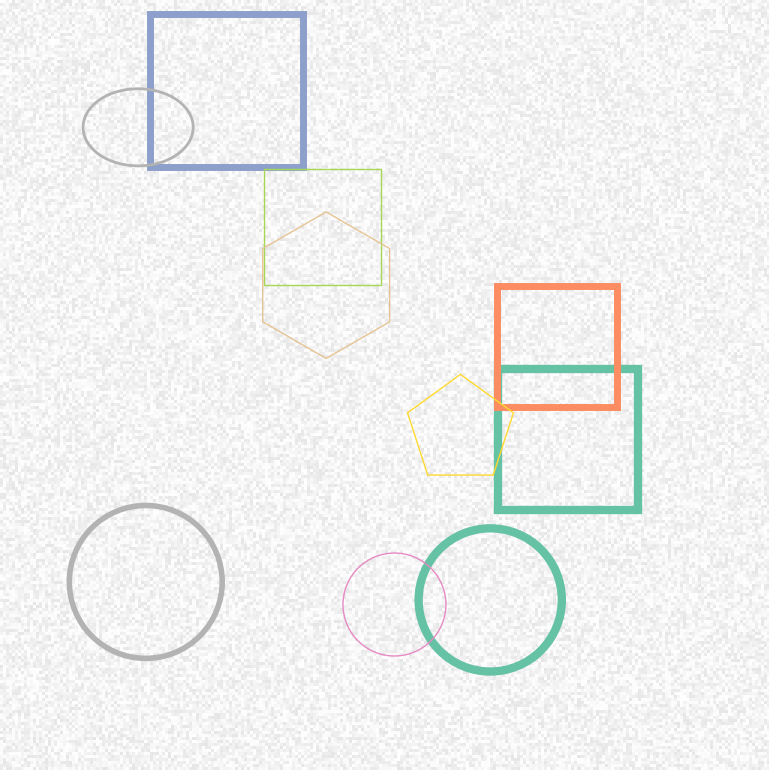[{"shape": "square", "thickness": 3, "radius": 0.46, "center": [0.738, 0.429]}, {"shape": "circle", "thickness": 3, "radius": 0.47, "center": [0.637, 0.221]}, {"shape": "square", "thickness": 2.5, "radius": 0.39, "center": [0.724, 0.55]}, {"shape": "square", "thickness": 2.5, "radius": 0.5, "center": [0.294, 0.882]}, {"shape": "circle", "thickness": 0.5, "radius": 0.33, "center": [0.512, 0.215]}, {"shape": "square", "thickness": 0.5, "radius": 0.38, "center": [0.419, 0.705]}, {"shape": "pentagon", "thickness": 0.5, "radius": 0.36, "center": [0.598, 0.441]}, {"shape": "hexagon", "thickness": 0.5, "radius": 0.48, "center": [0.424, 0.63]}, {"shape": "circle", "thickness": 2, "radius": 0.5, "center": [0.189, 0.244]}, {"shape": "oval", "thickness": 1, "radius": 0.36, "center": [0.179, 0.835]}]